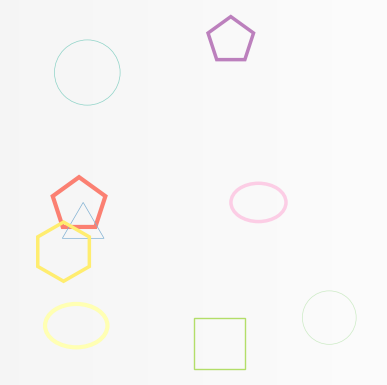[{"shape": "circle", "thickness": 0.5, "radius": 0.42, "center": [0.225, 0.812]}, {"shape": "oval", "thickness": 3, "radius": 0.4, "center": [0.197, 0.154]}, {"shape": "pentagon", "thickness": 3, "radius": 0.36, "center": [0.204, 0.468]}, {"shape": "triangle", "thickness": 0.5, "radius": 0.31, "center": [0.215, 0.412]}, {"shape": "square", "thickness": 1, "radius": 0.33, "center": [0.566, 0.108]}, {"shape": "oval", "thickness": 2.5, "radius": 0.36, "center": [0.667, 0.474]}, {"shape": "pentagon", "thickness": 2.5, "radius": 0.31, "center": [0.596, 0.895]}, {"shape": "circle", "thickness": 0.5, "radius": 0.35, "center": [0.85, 0.175]}, {"shape": "hexagon", "thickness": 2.5, "radius": 0.38, "center": [0.164, 0.346]}]